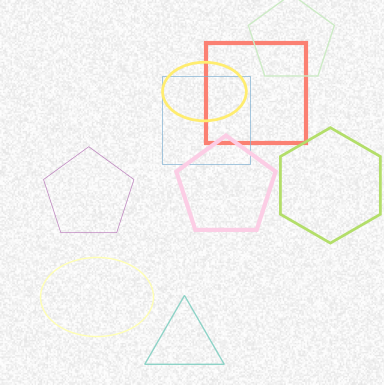[{"shape": "triangle", "thickness": 1, "radius": 0.6, "center": [0.479, 0.113]}, {"shape": "oval", "thickness": 1, "radius": 0.73, "center": [0.252, 0.229]}, {"shape": "square", "thickness": 3, "radius": 0.65, "center": [0.664, 0.759]}, {"shape": "square", "thickness": 0.5, "radius": 0.57, "center": [0.534, 0.689]}, {"shape": "hexagon", "thickness": 2, "radius": 0.75, "center": [0.858, 0.519]}, {"shape": "pentagon", "thickness": 3, "radius": 0.68, "center": [0.587, 0.513]}, {"shape": "pentagon", "thickness": 0.5, "radius": 0.62, "center": [0.231, 0.496]}, {"shape": "pentagon", "thickness": 1, "radius": 0.59, "center": [0.757, 0.898]}, {"shape": "oval", "thickness": 2, "radius": 0.54, "center": [0.531, 0.762]}]